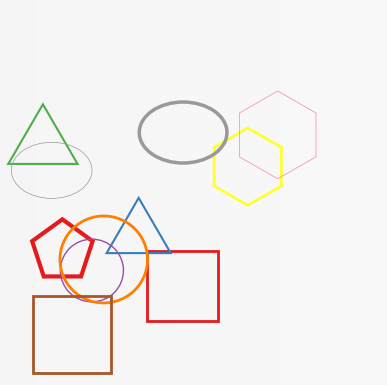[{"shape": "square", "thickness": 2, "radius": 0.46, "center": [0.47, 0.257]}, {"shape": "pentagon", "thickness": 3, "radius": 0.41, "center": [0.161, 0.348]}, {"shape": "triangle", "thickness": 1.5, "radius": 0.48, "center": [0.358, 0.39]}, {"shape": "triangle", "thickness": 1.5, "radius": 0.52, "center": [0.111, 0.626]}, {"shape": "circle", "thickness": 1, "radius": 0.41, "center": [0.237, 0.297]}, {"shape": "circle", "thickness": 2, "radius": 0.56, "center": [0.268, 0.326]}, {"shape": "hexagon", "thickness": 2, "radius": 0.5, "center": [0.639, 0.567]}, {"shape": "square", "thickness": 2, "radius": 0.5, "center": [0.186, 0.13]}, {"shape": "hexagon", "thickness": 0.5, "radius": 0.57, "center": [0.717, 0.65]}, {"shape": "oval", "thickness": 0.5, "radius": 0.52, "center": [0.133, 0.557]}, {"shape": "oval", "thickness": 2.5, "radius": 0.57, "center": [0.473, 0.656]}]